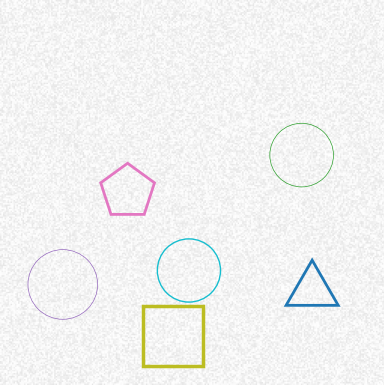[{"shape": "triangle", "thickness": 2, "radius": 0.39, "center": [0.811, 0.246]}, {"shape": "circle", "thickness": 0.5, "radius": 0.41, "center": [0.783, 0.597]}, {"shape": "circle", "thickness": 0.5, "radius": 0.45, "center": [0.163, 0.261]}, {"shape": "pentagon", "thickness": 2, "radius": 0.37, "center": [0.331, 0.503]}, {"shape": "square", "thickness": 2.5, "radius": 0.39, "center": [0.449, 0.128]}, {"shape": "circle", "thickness": 1, "radius": 0.41, "center": [0.491, 0.297]}]